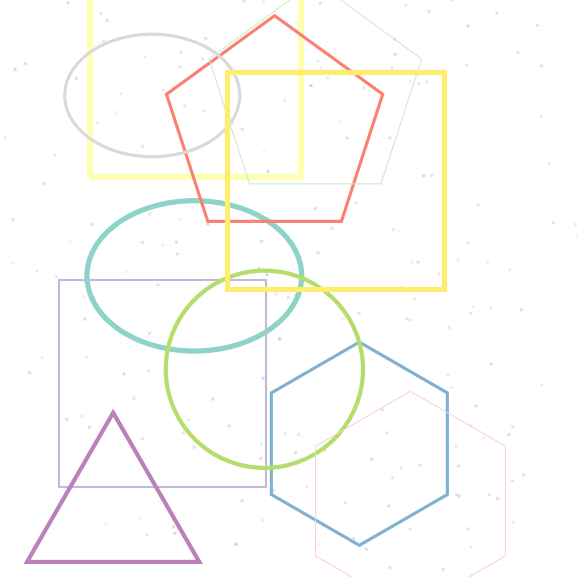[{"shape": "oval", "thickness": 2.5, "radius": 0.93, "center": [0.336, 0.521]}, {"shape": "square", "thickness": 3, "radius": 0.91, "center": [0.339, 0.874]}, {"shape": "square", "thickness": 1, "radius": 0.9, "center": [0.281, 0.336]}, {"shape": "pentagon", "thickness": 1.5, "radius": 0.98, "center": [0.475, 0.775]}, {"shape": "hexagon", "thickness": 1.5, "radius": 0.88, "center": [0.622, 0.231]}, {"shape": "circle", "thickness": 2, "radius": 0.85, "center": [0.458, 0.36]}, {"shape": "hexagon", "thickness": 0.5, "radius": 0.95, "center": [0.711, 0.132]}, {"shape": "oval", "thickness": 1.5, "radius": 0.76, "center": [0.264, 0.834]}, {"shape": "triangle", "thickness": 2, "radius": 0.86, "center": [0.196, 0.112]}, {"shape": "pentagon", "thickness": 0.5, "radius": 0.97, "center": [0.546, 0.837]}, {"shape": "square", "thickness": 2.5, "radius": 0.94, "center": [0.581, 0.686]}]